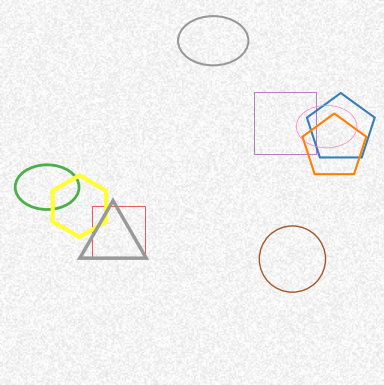[{"shape": "square", "thickness": 0.5, "radius": 0.34, "center": [0.308, 0.397]}, {"shape": "pentagon", "thickness": 1.5, "radius": 0.46, "center": [0.885, 0.666]}, {"shape": "oval", "thickness": 2, "radius": 0.41, "center": [0.122, 0.514]}, {"shape": "square", "thickness": 0.5, "radius": 0.41, "center": [0.74, 0.68]}, {"shape": "pentagon", "thickness": 1.5, "radius": 0.44, "center": [0.868, 0.618]}, {"shape": "hexagon", "thickness": 3, "radius": 0.4, "center": [0.206, 0.464]}, {"shape": "circle", "thickness": 1, "radius": 0.43, "center": [0.76, 0.327]}, {"shape": "oval", "thickness": 0.5, "radius": 0.39, "center": [0.848, 0.671]}, {"shape": "oval", "thickness": 1.5, "radius": 0.46, "center": [0.554, 0.894]}, {"shape": "triangle", "thickness": 2.5, "radius": 0.5, "center": [0.294, 0.379]}]